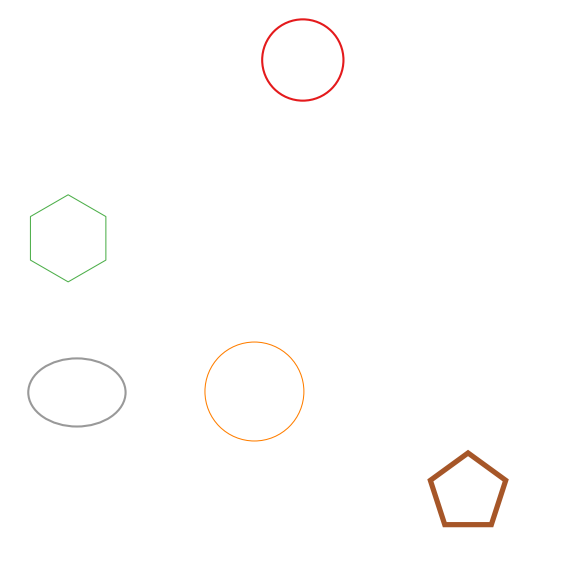[{"shape": "circle", "thickness": 1, "radius": 0.35, "center": [0.524, 0.895]}, {"shape": "hexagon", "thickness": 0.5, "radius": 0.38, "center": [0.118, 0.586]}, {"shape": "circle", "thickness": 0.5, "radius": 0.43, "center": [0.441, 0.321]}, {"shape": "pentagon", "thickness": 2.5, "radius": 0.34, "center": [0.81, 0.146]}, {"shape": "oval", "thickness": 1, "radius": 0.42, "center": [0.133, 0.32]}]